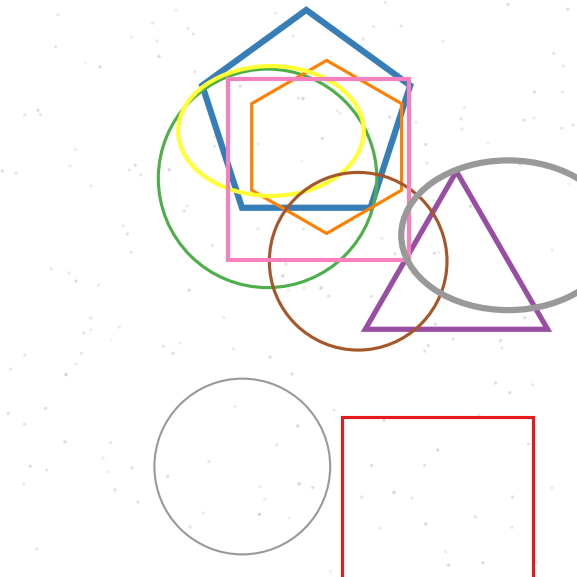[{"shape": "square", "thickness": 1.5, "radius": 0.83, "center": [0.757, 0.112]}, {"shape": "pentagon", "thickness": 3, "radius": 0.95, "center": [0.53, 0.793]}, {"shape": "circle", "thickness": 1.5, "radius": 0.95, "center": [0.463, 0.69]}, {"shape": "triangle", "thickness": 2.5, "radius": 0.91, "center": [0.79, 0.52]}, {"shape": "hexagon", "thickness": 1.5, "radius": 0.75, "center": [0.566, 0.745]}, {"shape": "oval", "thickness": 2, "radius": 0.8, "center": [0.469, 0.772]}, {"shape": "circle", "thickness": 1.5, "radius": 0.77, "center": [0.62, 0.547]}, {"shape": "square", "thickness": 2, "radius": 0.78, "center": [0.552, 0.705]}, {"shape": "oval", "thickness": 3, "radius": 0.93, "center": [0.88, 0.592]}, {"shape": "circle", "thickness": 1, "radius": 0.76, "center": [0.42, 0.191]}]